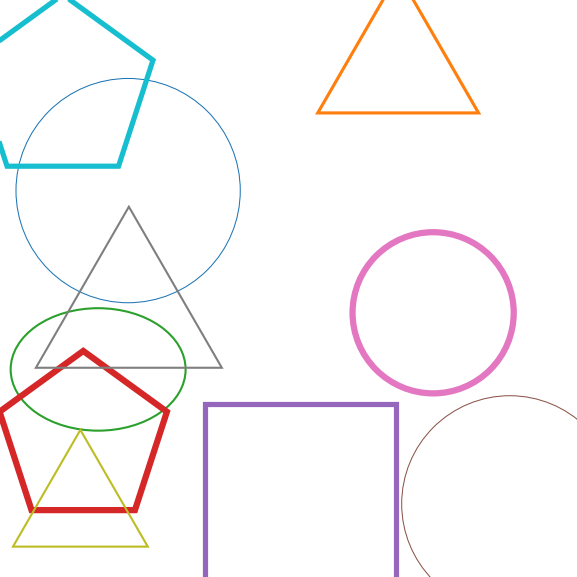[{"shape": "circle", "thickness": 0.5, "radius": 0.97, "center": [0.222, 0.669]}, {"shape": "triangle", "thickness": 1.5, "radius": 0.8, "center": [0.689, 0.884]}, {"shape": "oval", "thickness": 1, "radius": 0.76, "center": [0.17, 0.359]}, {"shape": "pentagon", "thickness": 3, "radius": 0.76, "center": [0.144, 0.239]}, {"shape": "square", "thickness": 2.5, "radius": 0.83, "center": [0.52, 0.134]}, {"shape": "circle", "thickness": 0.5, "radius": 0.94, "center": [0.883, 0.127]}, {"shape": "circle", "thickness": 3, "radius": 0.7, "center": [0.75, 0.458]}, {"shape": "triangle", "thickness": 1, "radius": 0.93, "center": [0.223, 0.455]}, {"shape": "triangle", "thickness": 1, "radius": 0.67, "center": [0.139, 0.12]}, {"shape": "pentagon", "thickness": 2.5, "radius": 0.82, "center": [0.109, 0.844]}]